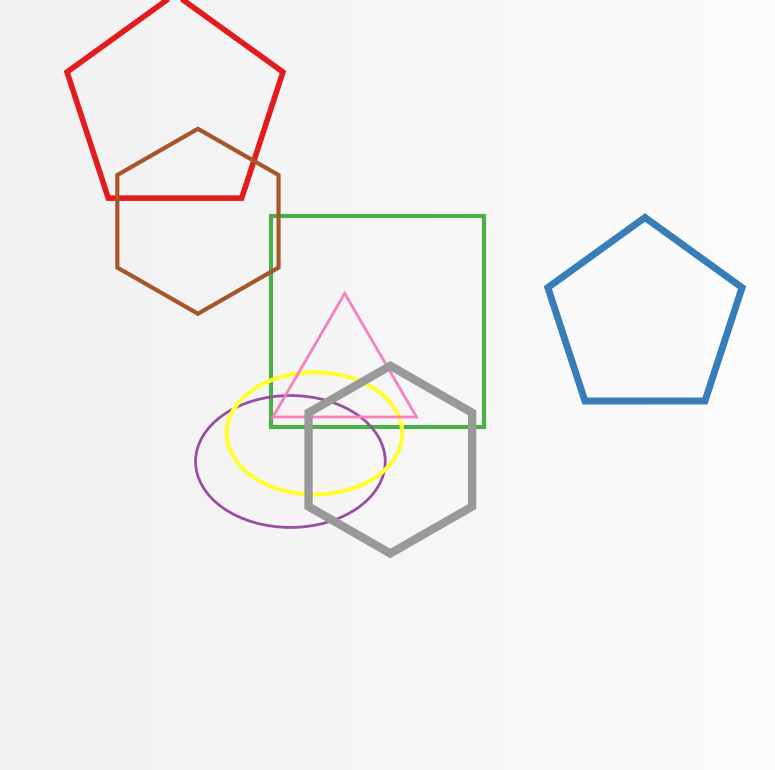[{"shape": "pentagon", "thickness": 2, "radius": 0.73, "center": [0.226, 0.861]}, {"shape": "pentagon", "thickness": 2.5, "radius": 0.66, "center": [0.832, 0.586]}, {"shape": "square", "thickness": 1.5, "radius": 0.69, "center": [0.487, 0.582]}, {"shape": "oval", "thickness": 1, "radius": 0.61, "center": [0.375, 0.401]}, {"shape": "oval", "thickness": 1.5, "radius": 0.57, "center": [0.406, 0.437]}, {"shape": "hexagon", "thickness": 1.5, "radius": 0.6, "center": [0.255, 0.713]}, {"shape": "triangle", "thickness": 1, "radius": 0.53, "center": [0.445, 0.512]}, {"shape": "hexagon", "thickness": 3, "radius": 0.61, "center": [0.504, 0.403]}]